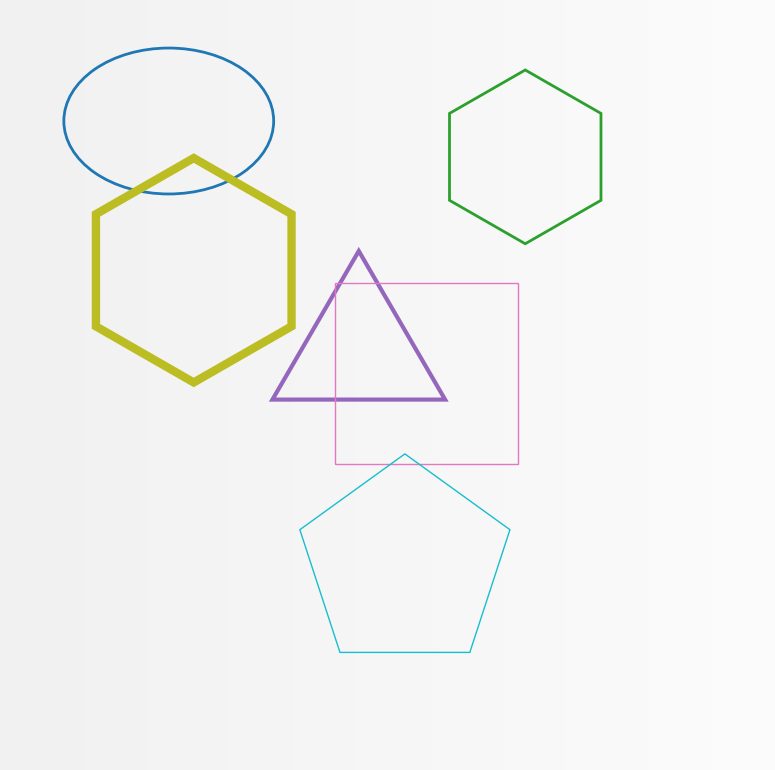[{"shape": "oval", "thickness": 1, "radius": 0.68, "center": [0.218, 0.843]}, {"shape": "hexagon", "thickness": 1, "radius": 0.56, "center": [0.678, 0.796]}, {"shape": "triangle", "thickness": 1.5, "radius": 0.64, "center": [0.463, 0.545]}, {"shape": "square", "thickness": 0.5, "radius": 0.59, "center": [0.55, 0.515]}, {"shape": "hexagon", "thickness": 3, "radius": 0.73, "center": [0.25, 0.649]}, {"shape": "pentagon", "thickness": 0.5, "radius": 0.71, "center": [0.522, 0.268]}]